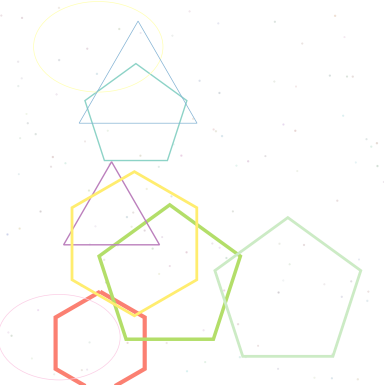[{"shape": "pentagon", "thickness": 1, "radius": 0.7, "center": [0.353, 0.696]}, {"shape": "oval", "thickness": 0.5, "radius": 0.84, "center": [0.255, 0.878]}, {"shape": "hexagon", "thickness": 3, "radius": 0.67, "center": [0.26, 0.109]}, {"shape": "triangle", "thickness": 0.5, "radius": 0.88, "center": [0.359, 0.768]}, {"shape": "pentagon", "thickness": 2.5, "radius": 0.96, "center": [0.441, 0.275]}, {"shape": "oval", "thickness": 0.5, "radius": 0.79, "center": [0.153, 0.124]}, {"shape": "triangle", "thickness": 1, "radius": 0.72, "center": [0.29, 0.436]}, {"shape": "pentagon", "thickness": 2, "radius": 1.0, "center": [0.748, 0.236]}, {"shape": "hexagon", "thickness": 2, "radius": 0.94, "center": [0.349, 0.367]}]